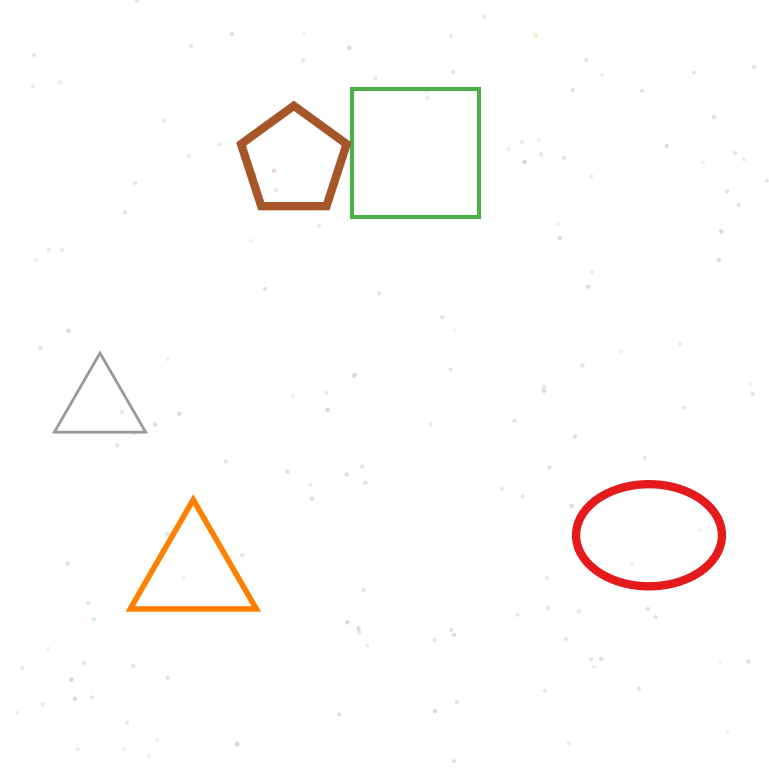[{"shape": "oval", "thickness": 3, "radius": 0.47, "center": [0.843, 0.305]}, {"shape": "square", "thickness": 1.5, "radius": 0.41, "center": [0.54, 0.801]}, {"shape": "triangle", "thickness": 2, "radius": 0.47, "center": [0.251, 0.256]}, {"shape": "pentagon", "thickness": 3, "radius": 0.36, "center": [0.382, 0.791]}, {"shape": "triangle", "thickness": 1, "radius": 0.34, "center": [0.13, 0.473]}]